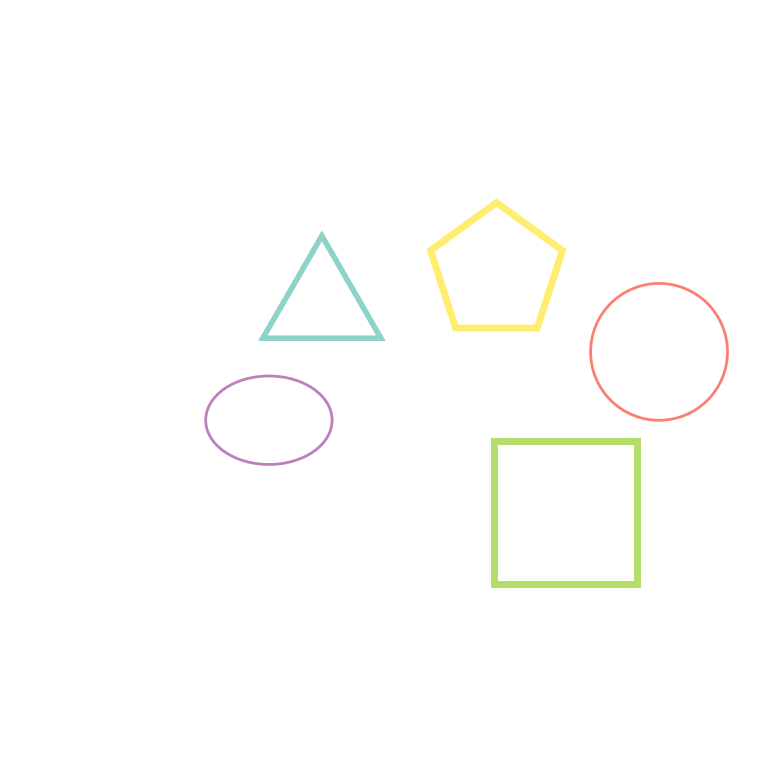[{"shape": "triangle", "thickness": 2, "radius": 0.44, "center": [0.418, 0.605]}, {"shape": "circle", "thickness": 1, "radius": 0.44, "center": [0.856, 0.543]}, {"shape": "square", "thickness": 2.5, "radius": 0.46, "center": [0.734, 0.335]}, {"shape": "oval", "thickness": 1, "radius": 0.41, "center": [0.349, 0.454]}, {"shape": "pentagon", "thickness": 2.5, "radius": 0.45, "center": [0.645, 0.647]}]